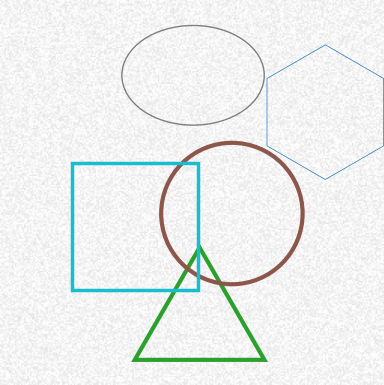[{"shape": "hexagon", "thickness": 0.5, "radius": 0.87, "center": [0.845, 0.709]}, {"shape": "triangle", "thickness": 3, "radius": 0.97, "center": [0.518, 0.163]}, {"shape": "circle", "thickness": 3, "radius": 0.92, "center": [0.602, 0.445]}, {"shape": "oval", "thickness": 1, "radius": 0.92, "center": [0.501, 0.804]}, {"shape": "square", "thickness": 2.5, "radius": 0.82, "center": [0.351, 0.412]}]